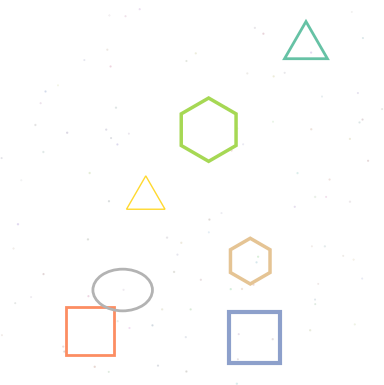[{"shape": "triangle", "thickness": 2, "radius": 0.32, "center": [0.795, 0.88]}, {"shape": "square", "thickness": 2, "radius": 0.31, "center": [0.234, 0.14]}, {"shape": "square", "thickness": 3, "radius": 0.33, "center": [0.661, 0.124]}, {"shape": "hexagon", "thickness": 2.5, "radius": 0.41, "center": [0.542, 0.663]}, {"shape": "triangle", "thickness": 1, "radius": 0.29, "center": [0.379, 0.485]}, {"shape": "hexagon", "thickness": 2.5, "radius": 0.3, "center": [0.65, 0.322]}, {"shape": "oval", "thickness": 2, "radius": 0.39, "center": [0.319, 0.247]}]